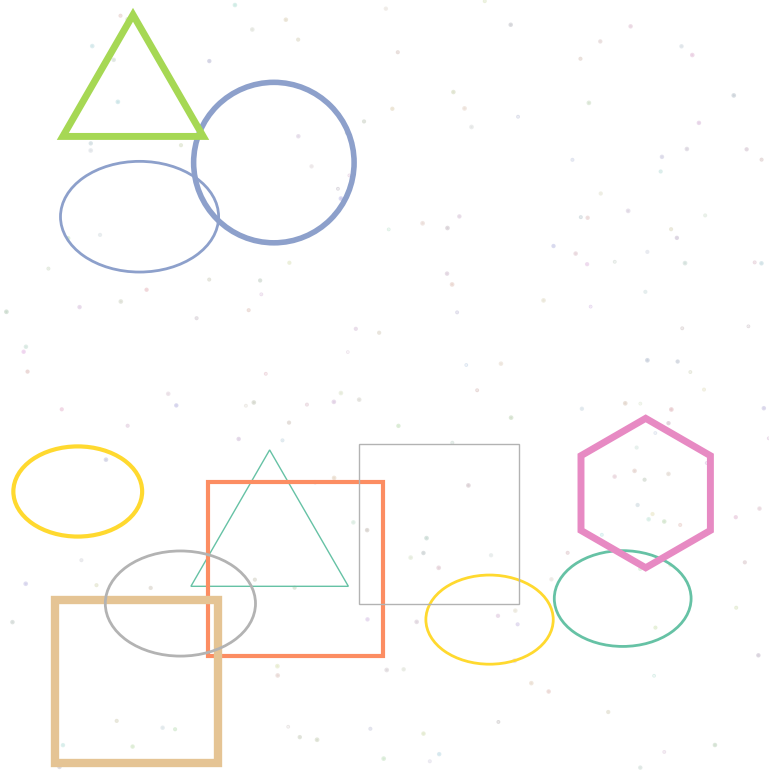[{"shape": "oval", "thickness": 1, "radius": 0.44, "center": [0.809, 0.223]}, {"shape": "triangle", "thickness": 0.5, "radius": 0.59, "center": [0.35, 0.298]}, {"shape": "square", "thickness": 1.5, "radius": 0.57, "center": [0.384, 0.261]}, {"shape": "oval", "thickness": 1, "radius": 0.51, "center": [0.181, 0.719]}, {"shape": "circle", "thickness": 2, "radius": 0.52, "center": [0.356, 0.789]}, {"shape": "hexagon", "thickness": 2.5, "radius": 0.49, "center": [0.839, 0.36]}, {"shape": "triangle", "thickness": 2.5, "radius": 0.53, "center": [0.173, 0.875]}, {"shape": "oval", "thickness": 1.5, "radius": 0.42, "center": [0.101, 0.362]}, {"shape": "oval", "thickness": 1, "radius": 0.41, "center": [0.636, 0.195]}, {"shape": "square", "thickness": 3, "radius": 0.53, "center": [0.177, 0.115]}, {"shape": "square", "thickness": 0.5, "radius": 0.52, "center": [0.57, 0.32]}, {"shape": "oval", "thickness": 1, "radius": 0.49, "center": [0.234, 0.216]}]